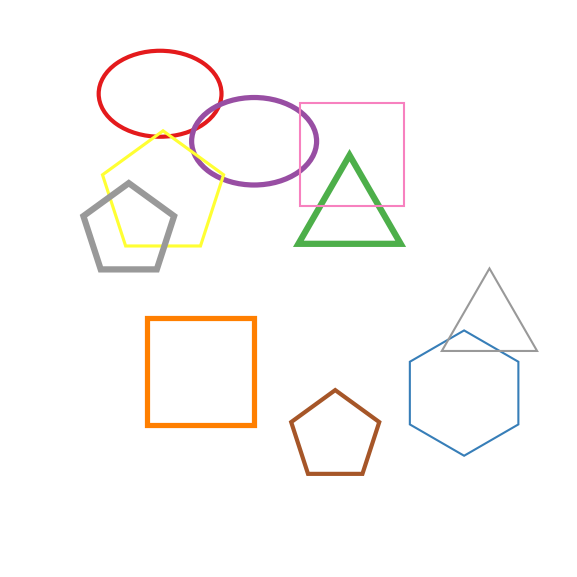[{"shape": "oval", "thickness": 2, "radius": 0.53, "center": [0.277, 0.837]}, {"shape": "hexagon", "thickness": 1, "radius": 0.54, "center": [0.804, 0.318]}, {"shape": "triangle", "thickness": 3, "radius": 0.51, "center": [0.605, 0.628]}, {"shape": "oval", "thickness": 2.5, "radius": 0.54, "center": [0.44, 0.755]}, {"shape": "square", "thickness": 2.5, "radius": 0.46, "center": [0.347, 0.357]}, {"shape": "pentagon", "thickness": 1.5, "radius": 0.55, "center": [0.282, 0.662]}, {"shape": "pentagon", "thickness": 2, "radius": 0.4, "center": [0.58, 0.243]}, {"shape": "square", "thickness": 1, "radius": 0.45, "center": [0.61, 0.732]}, {"shape": "triangle", "thickness": 1, "radius": 0.48, "center": [0.848, 0.439]}, {"shape": "pentagon", "thickness": 3, "radius": 0.41, "center": [0.223, 0.599]}]